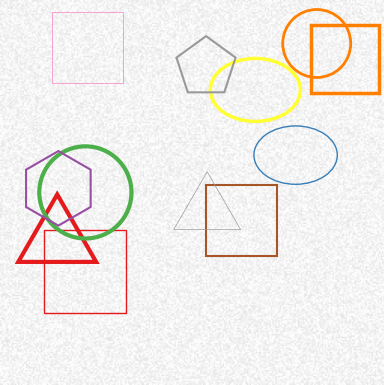[{"shape": "triangle", "thickness": 3, "radius": 0.58, "center": [0.149, 0.378]}, {"shape": "square", "thickness": 1, "radius": 0.54, "center": [0.221, 0.295]}, {"shape": "oval", "thickness": 1, "radius": 0.54, "center": [0.768, 0.597]}, {"shape": "circle", "thickness": 3, "radius": 0.6, "center": [0.222, 0.5]}, {"shape": "hexagon", "thickness": 1.5, "radius": 0.48, "center": [0.152, 0.511]}, {"shape": "circle", "thickness": 2, "radius": 0.44, "center": [0.823, 0.887]}, {"shape": "square", "thickness": 2.5, "radius": 0.44, "center": [0.897, 0.846]}, {"shape": "oval", "thickness": 2.5, "radius": 0.58, "center": [0.663, 0.766]}, {"shape": "square", "thickness": 1.5, "radius": 0.46, "center": [0.628, 0.428]}, {"shape": "square", "thickness": 0.5, "radius": 0.46, "center": [0.227, 0.876]}, {"shape": "pentagon", "thickness": 1.5, "radius": 0.4, "center": [0.535, 0.825]}, {"shape": "triangle", "thickness": 0.5, "radius": 0.5, "center": [0.538, 0.454]}]